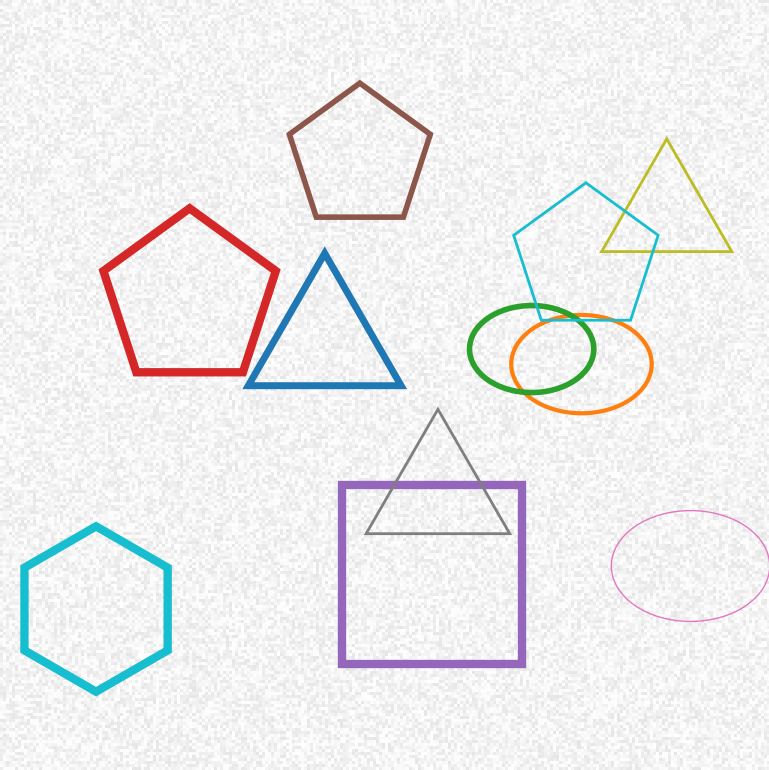[{"shape": "triangle", "thickness": 2.5, "radius": 0.57, "center": [0.422, 0.556]}, {"shape": "oval", "thickness": 1.5, "radius": 0.46, "center": [0.755, 0.527]}, {"shape": "oval", "thickness": 2, "radius": 0.4, "center": [0.69, 0.547]}, {"shape": "pentagon", "thickness": 3, "radius": 0.59, "center": [0.246, 0.612]}, {"shape": "square", "thickness": 3, "radius": 0.58, "center": [0.561, 0.254]}, {"shape": "pentagon", "thickness": 2, "radius": 0.48, "center": [0.467, 0.796]}, {"shape": "oval", "thickness": 0.5, "radius": 0.51, "center": [0.897, 0.265]}, {"shape": "triangle", "thickness": 1, "radius": 0.54, "center": [0.569, 0.361]}, {"shape": "triangle", "thickness": 1, "radius": 0.49, "center": [0.866, 0.722]}, {"shape": "hexagon", "thickness": 3, "radius": 0.54, "center": [0.125, 0.209]}, {"shape": "pentagon", "thickness": 1, "radius": 0.49, "center": [0.761, 0.664]}]